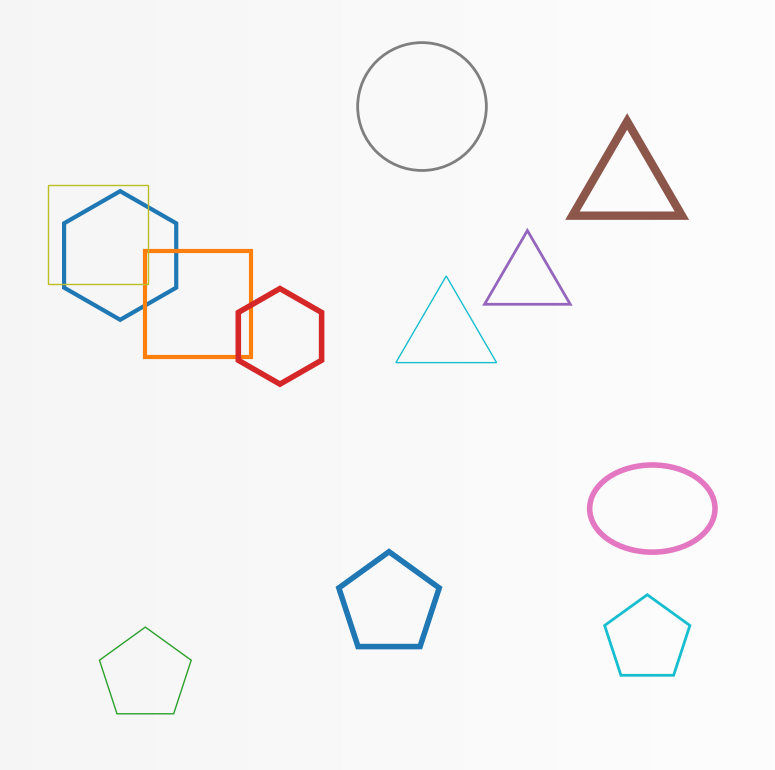[{"shape": "hexagon", "thickness": 1.5, "radius": 0.42, "center": [0.155, 0.668]}, {"shape": "pentagon", "thickness": 2, "radius": 0.34, "center": [0.502, 0.215]}, {"shape": "square", "thickness": 1.5, "radius": 0.34, "center": [0.256, 0.606]}, {"shape": "pentagon", "thickness": 0.5, "radius": 0.31, "center": [0.188, 0.123]}, {"shape": "hexagon", "thickness": 2, "radius": 0.31, "center": [0.361, 0.563]}, {"shape": "triangle", "thickness": 1, "radius": 0.32, "center": [0.681, 0.637]}, {"shape": "triangle", "thickness": 3, "radius": 0.41, "center": [0.809, 0.761]}, {"shape": "oval", "thickness": 2, "radius": 0.4, "center": [0.842, 0.34]}, {"shape": "circle", "thickness": 1, "radius": 0.42, "center": [0.545, 0.862]}, {"shape": "square", "thickness": 0.5, "radius": 0.32, "center": [0.126, 0.696]}, {"shape": "pentagon", "thickness": 1, "radius": 0.29, "center": [0.835, 0.17]}, {"shape": "triangle", "thickness": 0.5, "radius": 0.37, "center": [0.576, 0.567]}]